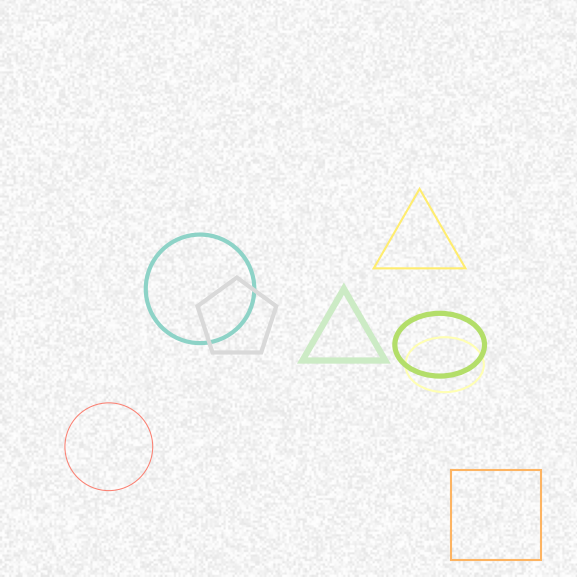[{"shape": "circle", "thickness": 2, "radius": 0.47, "center": [0.346, 0.499]}, {"shape": "oval", "thickness": 1, "radius": 0.34, "center": [0.77, 0.368]}, {"shape": "circle", "thickness": 0.5, "radius": 0.38, "center": [0.188, 0.226]}, {"shape": "square", "thickness": 1, "radius": 0.39, "center": [0.859, 0.108]}, {"shape": "oval", "thickness": 2.5, "radius": 0.39, "center": [0.761, 0.402]}, {"shape": "pentagon", "thickness": 2, "radius": 0.36, "center": [0.41, 0.447]}, {"shape": "triangle", "thickness": 3, "radius": 0.41, "center": [0.595, 0.416]}, {"shape": "triangle", "thickness": 1, "radius": 0.46, "center": [0.727, 0.58]}]